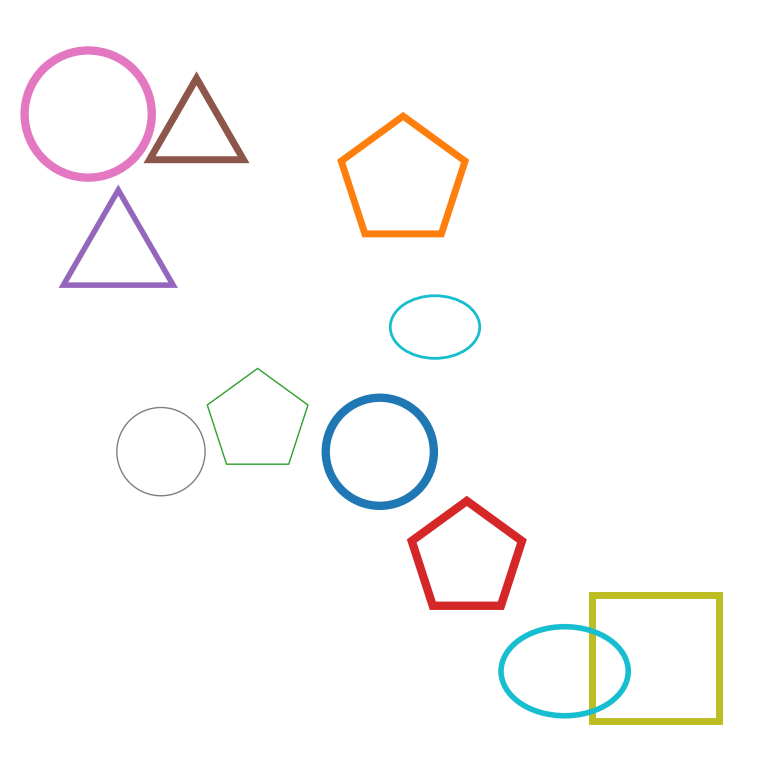[{"shape": "circle", "thickness": 3, "radius": 0.35, "center": [0.493, 0.413]}, {"shape": "pentagon", "thickness": 2.5, "radius": 0.42, "center": [0.524, 0.765]}, {"shape": "pentagon", "thickness": 0.5, "radius": 0.34, "center": [0.335, 0.453]}, {"shape": "pentagon", "thickness": 3, "radius": 0.38, "center": [0.606, 0.274]}, {"shape": "triangle", "thickness": 2, "radius": 0.41, "center": [0.154, 0.671]}, {"shape": "triangle", "thickness": 2.5, "radius": 0.35, "center": [0.255, 0.828]}, {"shape": "circle", "thickness": 3, "radius": 0.41, "center": [0.115, 0.852]}, {"shape": "circle", "thickness": 0.5, "radius": 0.29, "center": [0.209, 0.413]}, {"shape": "square", "thickness": 2.5, "radius": 0.41, "center": [0.851, 0.145]}, {"shape": "oval", "thickness": 1, "radius": 0.29, "center": [0.565, 0.575]}, {"shape": "oval", "thickness": 2, "radius": 0.41, "center": [0.733, 0.128]}]